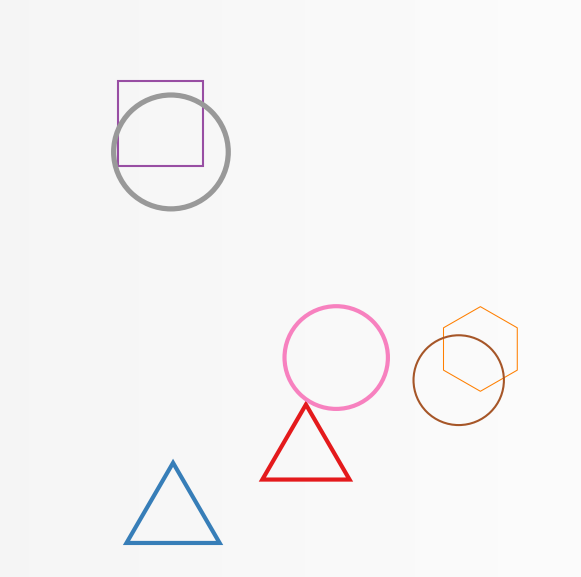[{"shape": "triangle", "thickness": 2, "radius": 0.43, "center": [0.526, 0.212]}, {"shape": "triangle", "thickness": 2, "radius": 0.46, "center": [0.298, 0.105]}, {"shape": "square", "thickness": 1, "radius": 0.37, "center": [0.276, 0.786]}, {"shape": "hexagon", "thickness": 0.5, "radius": 0.37, "center": [0.826, 0.395]}, {"shape": "circle", "thickness": 1, "radius": 0.39, "center": [0.789, 0.341]}, {"shape": "circle", "thickness": 2, "radius": 0.44, "center": [0.578, 0.38]}, {"shape": "circle", "thickness": 2.5, "radius": 0.49, "center": [0.294, 0.736]}]